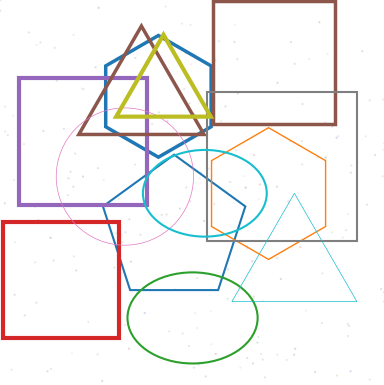[{"shape": "pentagon", "thickness": 1.5, "radius": 0.97, "center": [0.452, 0.404]}, {"shape": "hexagon", "thickness": 2.5, "radius": 0.79, "center": [0.411, 0.75]}, {"shape": "hexagon", "thickness": 1, "radius": 0.86, "center": [0.698, 0.497]}, {"shape": "oval", "thickness": 1.5, "radius": 0.85, "center": [0.5, 0.174]}, {"shape": "square", "thickness": 3, "radius": 0.75, "center": [0.158, 0.273]}, {"shape": "square", "thickness": 3, "radius": 0.83, "center": [0.215, 0.632]}, {"shape": "square", "thickness": 2.5, "radius": 0.79, "center": [0.712, 0.838]}, {"shape": "triangle", "thickness": 2.5, "radius": 0.94, "center": [0.367, 0.745]}, {"shape": "circle", "thickness": 0.5, "radius": 0.89, "center": [0.324, 0.541]}, {"shape": "square", "thickness": 1.5, "radius": 0.97, "center": [0.732, 0.567]}, {"shape": "triangle", "thickness": 3, "radius": 0.71, "center": [0.425, 0.768]}, {"shape": "triangle", "thickness": 0.5, "radius": 0.94, "center": [0.765, 0.31]}, {"shape": "oval", "thickness": 1.5, "radius": 0.8, "center": [0.532, 0.498]}]